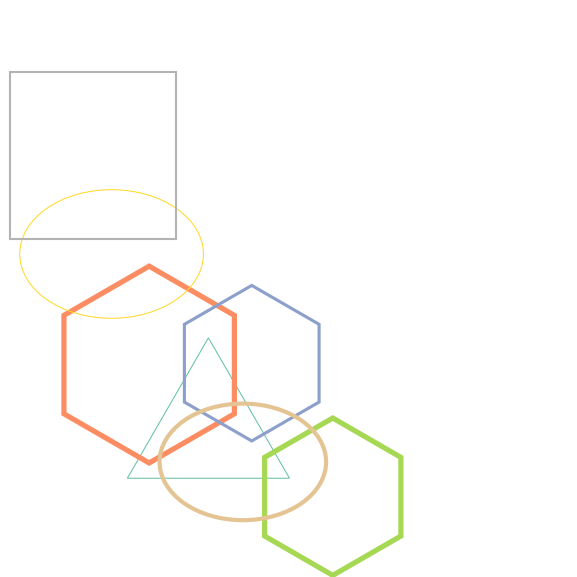[{"shape": "triangle", "thickness": 0.5, "radius": 0.81, "center": [0.361, 0.252]}, {"shape": "hexagon", "thickness": 2.5, "radius": 0.85, "center": [0.258, 0.368]}, {"shape": "hexagon", "thickness": 1.5, "radius": 0.67, "center": [0.436, 0.37]}, {"shape": "hexagon", "thickness": 2.5, "radius": 0.68, "center": [0.576, 0.139]}, {"shape": "oval", "thickness": 0.5, "radius": 0.8, "center": [0.193, 0.559]}, {"shape": "oval", "thickness": 2, "radius": 0.72, "center": [0.42, 0.199]}, {"shape": "square", "thickness": 1, "radius": 0.72, "center": [0.161, 0.73]}]